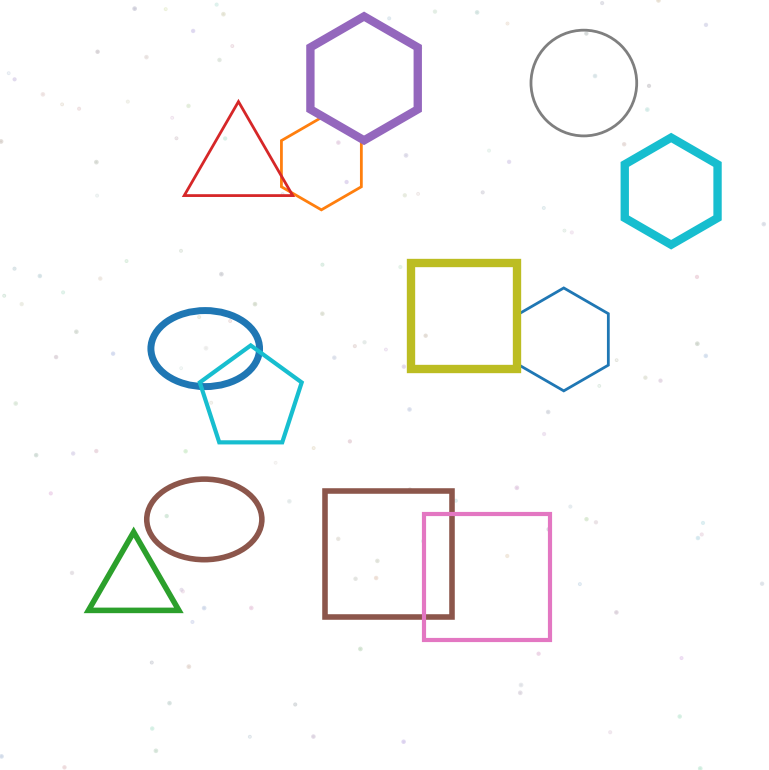[{"shape": "hexagon", "thickness": 1, "radius": 0.33, "center": [0.732, 0.559]}, {"shape": "oval", "thickness": 2.5, "radius": 0.35, "center": [0.267, 0.547]}, {"shape": "hexagon", "thickness": 1, "radius": 0.3, "center": [0.417, 0.787]}, {"shape": "triangle", "thickness": 2, "radius": 0.34, "center": [0.174, 0.241]}, {"shape": "triangle", "thickness": 1, "radius": 0.41, "center": [0.31, 0.787]}, {"shape": "hexagon", "thickness": 3, "radius": 0.4, "center": [0.473, 0.898]}, {"shape": "square", "thickness": 2, "radius": 0.41, "center": [0.505, 0.28]}, {"shape": "oval", "thickness": 2, "radius": 0.37, "center": [0.265, 0.325]}, {"shape": "square", "thickness": 1.5, "radius": 0.41, "center": [0.632, 0.251]}, {"shape": "circle", "thickness": 1, "radius": 0.34, "center": [0.758, 0.892]}, {"shape": "square", "thickness": 3, "radius": 0.34, "center": [0.603, 0.59]}, {"shape": "pentagon", "thickness": 1.5, "radius": 0.35, "center": [0.326, 0.482]}, {"shape": "hexagon", "thickness": 3, "radius": 0.35, "center": [0.872, 0.752]}]